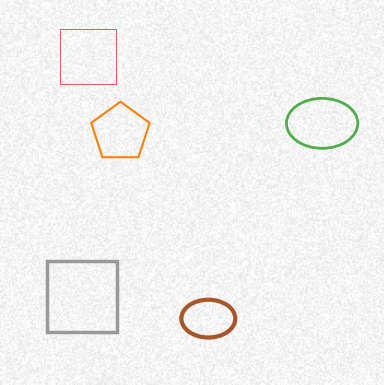[{"shape": "square", "thickness": 0.5, "radius": 0.36, "center": [0.228, 0.854]}, {"shape": "oval", "thickness": 2, "radius": 0.46, "center": [0.837, 0.68]}, {"shape": "pentagon", "thickness": 1.5, "radius": 0.4, "center": [0.313, 0.656]}, {"shape": "oval", "thickness": 3, "radius": 0.35, "center": [0.541, 0.172]}, {"shape": "square", "thickness": 2.5, "radius": 0.46, "center": [0.213, 0.23]}]